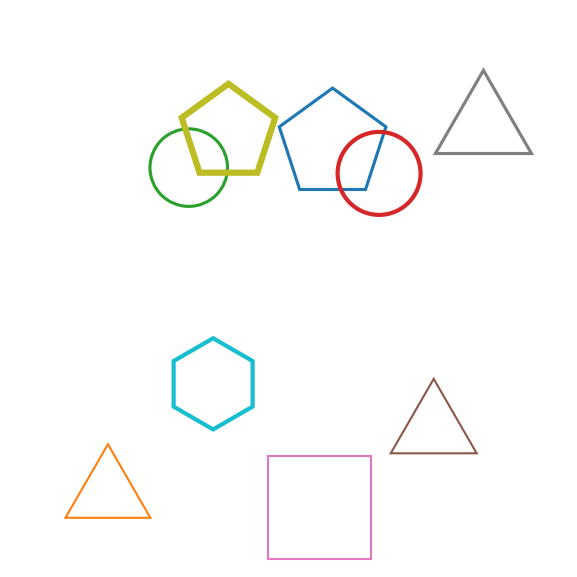[{"shape": "pentagon", "thickness": 1.5, "radius": 0.49, "center": [0.576, 0.75]}, {"shape": "triangle", "thickness": 1, "radius": 0.42, "center": [0.187, 0.145]}, {"shape": "circle", "thickness": 1.5, "radius": 0.34, "center": [0.327, 0.709]}, {"shape": "circle", "thickness": 2, "radius": 0.36, "center": [0.656, 0.699]}, {"shape": "triangle", "thickness": 1, "radius": 0.43, "center": [0.751, 0.257]}, {"shape": "square", "thickness": 1, "radius": 0.45, "center": [0.553, 0.12]}, {"shape": "triangle", "thickness": 1.5, "radius": 0.48, "center": [0.837, 0.781]}, {"shape": "pentagon", "thickness": 3, "radius": 0.43, "center": [0.396, 0.769]}, {"shape": "hexagon", "thickness": 2, "radius": 0.39, "center": [0.369, 0.334]}]